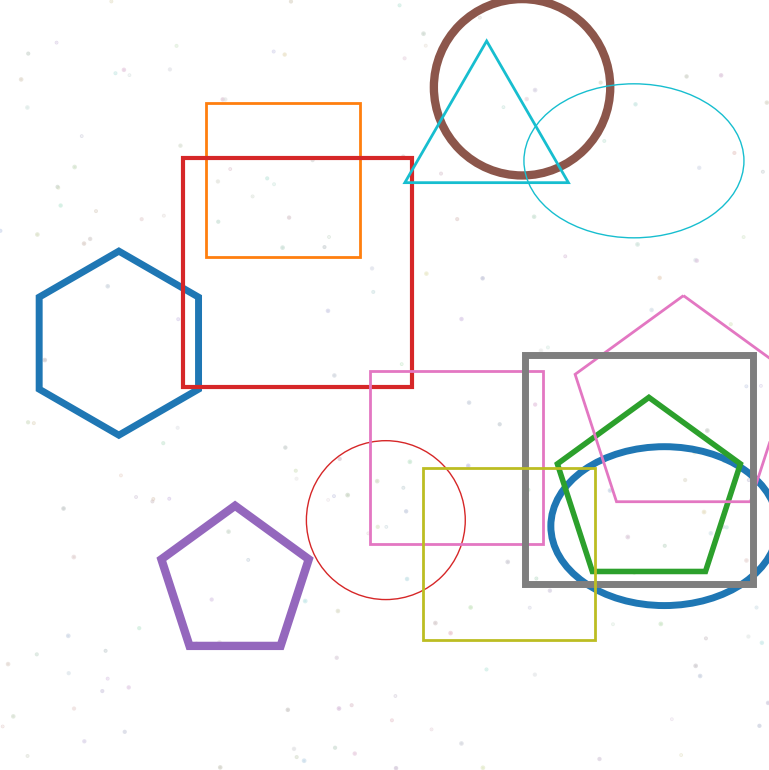[{"shape": "hexagon", "thickness": 2.5, "radius": 0.6, "center": [0.154, 0.554]}, {"shape": "oval", "thickness": 2.5, "radius": 0.74, "center": [0.863, 0.317]}, {"shape": "square", "thickness": 1, "radius": 0.5, "center": [0.367, 0.766]}, {"shape": "pentagon", "thickness": 2, "radius": 0.62, "center": [0.843, 0.359]}, {"shape": "circle", "thickness": 0.5, "radius": 0.52, "center": [0.501, 0.325]}, {"shape": "square", "thickness": 1.5, "radius": 0.74, "center": [0.387, 0.646]}, {"shape": "pentagon", "thickness": 3, "radius": 0.5, "center": [0.305, 0.243]}, {"shape": "circle", "thickness": 3, "radius": 0.57, "center": [0.678, 0.887]}, {"shape": "square", "thickness": 1, "radius": 0.56, "center": [0.593, 0.406]}, {"shape": "pentagon", "thickness": 1, "radius": 0.74, "center": [0.888, 0.468]}, {"shape": "square", "thickness": 2.5, "radius": 0.74, "center": [0.83, 0.39]}, {"shape": "square", "thickness": 1, "radius": 0.56, "center": [0.661, 0.281]}, {"shape": "triangle", "thickness": 1, "radius": 0.61, "center": [0.632, 0.824]}, {"shape": "oval", "thickness": 0.5, "radius": 0.71, "center": [0.823, 0.791]}]